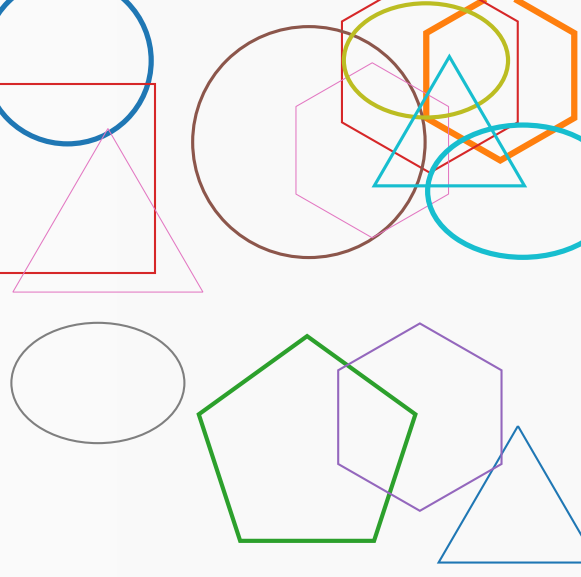[{"shape": "circle", "thickness": 2.5, "radius": 0.72, "center": [0.116, 0.894]}, {"shape": "triangle", "thickness": 1, "radius": 0.79, "center": [0.891, 0.104]}, {"shape": "hexagon", "thickness": 3, "radius": 0.74, "center": [0.861, 0.868]}, {"shape": "pentagon", "thickness": 2, "radius": 0.98, "center": [0.528, 0.221]}, {"shape": "square", "thickness": 1, "radius": 0.82, "center": [0.103, 0.69]}, {"shape": "hexagon", "thickness": 1, "radius": 0.87, "center": [0.74, 0.875]}, {"shape": "hexagon", "thickness": 1, "radius": 0.81, "center": [0.722, 0.277]}, {"shape": "circle", "thickness": 1.5, "radius": 1.0, "center": [0.531, 0.753]}, {"shape": "triangle", "thickness": 0.5, "radius": 0.94, "center": [0.186, 0.588]}, {"shape": "hexagon", "thickness": 0.5, "radius": 0.76, "center": [0.64, 0.739]}, {"shape": "oval", "thickness": 1, "radius": 0.74, "center": [0.168, 0.336]}, {"shape": "oval", "thickness": 2, "radius": 0.71, "center": [0.733, 0.895]}, {"shape": "oval", "thickness": 2.5, "radius": 0.82, "center": [0.899, 0.668]}, {"shape": "triangle", "thickness": 1.5, "radius": 0.75, "center": [0.773, 0.752]}]